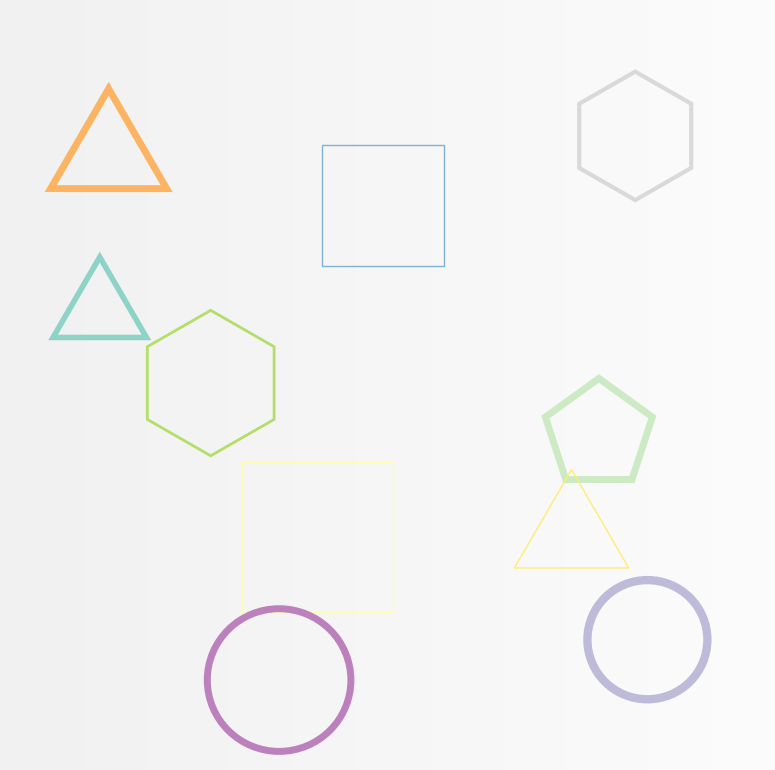[{"shape": "triangle", "thickness": 2, "radius": 0.35, "center": [0.129, 0.597]}, {"shape": "square", "thickness": 0.5, "radius": 0.49, "center": [0.41, 0.303]}, {"shape": "circle", "thickness": 3, "radius": 0.39, "center": [0.835, 0.169]}, {"shape": "square", "thickness": 0.5, "radius": 0.39, "center": [0.495, 0.733]}, {"shape": "triangle", "thickness": 2.5, "radius": 0.43, "center": [0.14, 0.798]}, {"shape": "hexagon", "thickness": 1, "radius": 0.47, "center": [0.272, 0.503]}, {"shape": "hexagon", "thickness": 1.5, "radius": 0.42, "center": [0.82, 0.824]}, {"shape": "circle", "thickness": 2.5, "radius": 0.46, "center": [0.36, 0.117]}, {"shape": "pentagon", "thickness": 2.5, "radius": 0.36, "center": [0.773, 0.436]}, {"shape": "triangle", "thickness": 0.5, "radius": 0.43, "center": [0.737, 0.305]}]